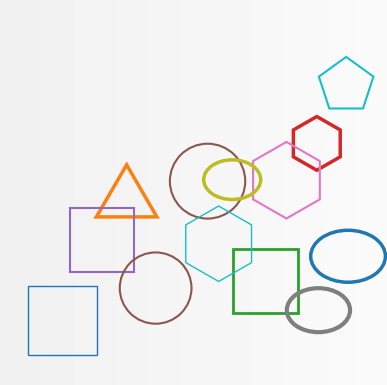[{"shape": "oval", "thickness": 2.5, "radius": 0.48, "center": [0.898, 0.334]}, {"shape": "square", "thickness": 1, "radius": 0.45, "center": [0.161, 0.167]}, {"shape": "triangle", "thickness": 2.5, "radius": 0.45, "center": [0.327, 0.482]}, {"shape": "square", "thickness": 2, "radius": 0.42, "center": [0.686, 0.27]}, {"shape": "hexagon", "thickness": 2.5, "radius": 0.35, "center": [0.818, 0.628]}, {"shape": "square", "thickness": 1.5, "radius": 0.42, "center": [0.263, 0.376]}, {"shape": "circle", "thickness": 1.5, "radius": 0.49, "center": [0.536, 0.529]}, {"shape": "circle", "thickness": 1.5, "radius": 0.46, "center": [0.402, 0.252]}, {"shape": "hexagon", "thickness": 1.5, "radius": 0.5, "center": [0.739, 0.532]}, {"shape": "oval", "thickness": 3, "radius": 0.41, "center": [0.822, 0.194]}, {"shape": "oval", "thickness": 2.5, "radius": 0.37, "center": [0.599, 0.533]}, {"shape": "pentagon", "thickness": 1.5, "radius": 0.37, "center": [0.893, 0.778]}, {"shape": "hexagon", "thickness": 1, "radius": 0.49, "center": [0.564, 0.367]}]